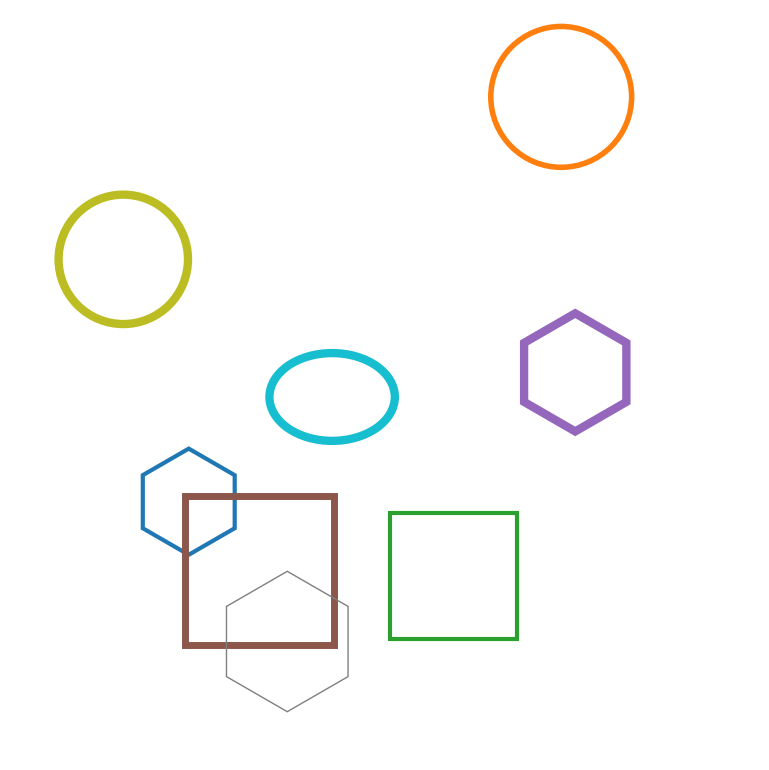[{"shape": "hexagon", "thickness": 1.5, "radius": 0.34, "center": [0.245, 0.348]}, {"shape": "circle", "thickness": 2, "radius": 0.46, "center": [0.729, 0.874]}, {"shape": "square", "thickness": 1.5, "radius": 0.41, "center": [0.589, 0.252]}, {"shape": "hexagon", "thickness": 3, "radius": 0.38, "center": [0.747, 0.516]}, {"shape": "square", "thickness": 2.5, "radius": 0.49, "center": [0.337, 0.259]}, {"shape": "hexagon", "thickness": 0.5, "radius": 0.46, "center": [0.373, 0.167]}, {"shape": "circle", "thickness": 3, "radius": 0.42, "center": [0.16, 0.663]}, {"shape": "oval", "thickness": 3, "radius": 0.41, "center": [0.431, 0.484]}]